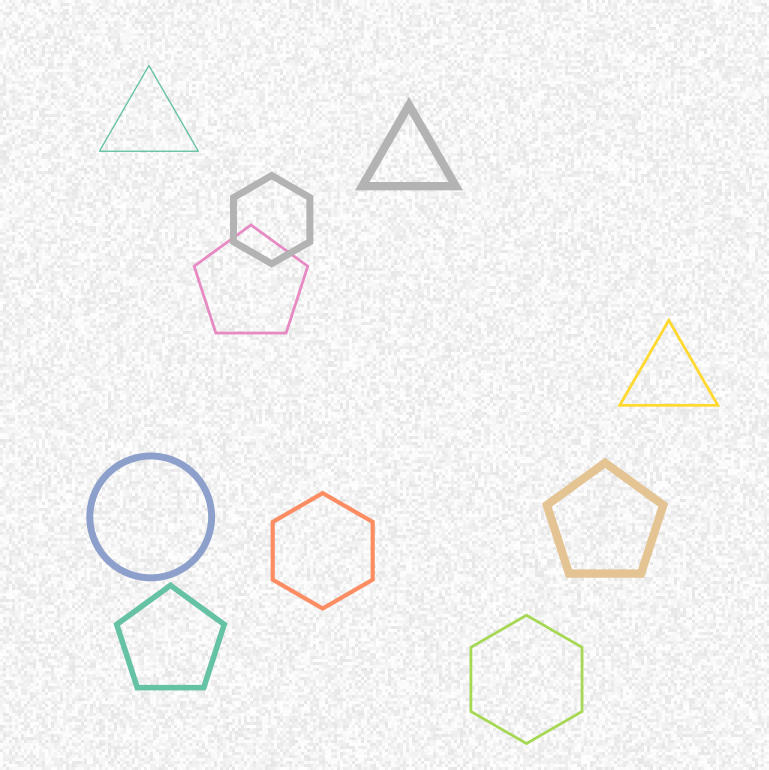[{"shape": "pentagon", "thickness": 2, "radius": 0.37, "center": [0.221, 0.166]}, {"shape": "triangle", "thickness": 0.5, "radius": 0.37, "center": [0.193, 0.841]}, {"shape": "hexagon", "thickness": 1.5, "radius": 0.37, "center": [0.419, 0.285]}, {"shape": "circle", "thickness": 2.5, "radius": 0.4, "center": [0.196, 0.329]}, {"shape": "pentagon", "thickness": 1, "radius": 0.39, "center": [0.326, 0.63]}, {"shape": "hexagon", "thickness": 1, "radius": 0.42, "center": [0.684, 0.118]}, {"shape": "triangle", "thickness": 1, "radius": 0.37, "center": [0.869, 0.51]}, {"shape": "pentagon", "thickness": 3, "radius": 0.4, "center": [0.786, 0.319]}, {"shape": "triangle", "thickness": 3, "radius": 0.35, "center": [0.531, 0.793]}, {"shape": "hexagon", "thickness": 2.5, "radius": 0.29, "center": [0.353, 0.715]}]